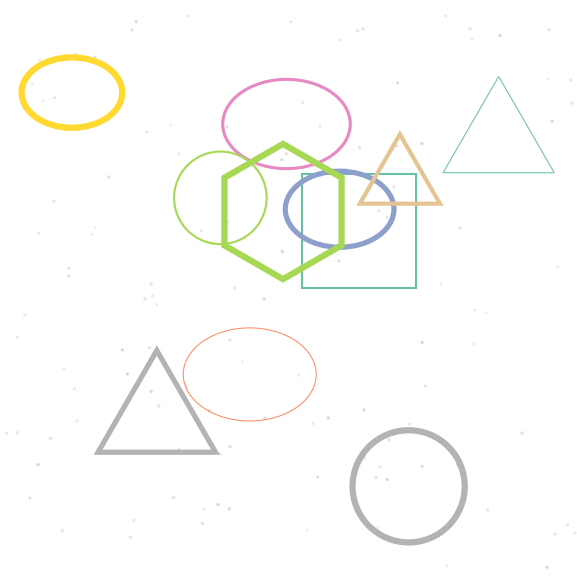[{"shape": "square", "thickness": 1, "radius": 0.49, "center": [0.622, 0.6]}, {"shape": "triangle", "thickness": 0.5, "radius": 0.56, "center": [0.863, 0.756]}, {"shape": "oval", "thickness": 0.5, "radius": 0.58, "center": [0.432, 0.351]}, {"shape": "oval", "thickness": 2.5, "radius": 0.47, "center": [0.588, 0.637]}, {"shape": "oval", "thickness": 1.5, "radius": 0.55, "center": [0.496, 0.784]}, {"shape": "circle", "thickness": 1, "radius": 0.4, "center": [0.382, 0.657]}, {"shape": "hexagon", "thickness": 3, "radius": 0.59, "center": [0.49, 0.633]}, {"shape": "oval", "thickness": 3, "radius": 0.44, "center": [0.124, 0.839]}, {"shape": "triangle", "thickness": 2, "radius": 0.4, "center": [0.692, 0.686]}, {"shape": "circle", "thickness": 3, "radius": 0.49, "center": [0.708, 0.157]}, {"shape": "triangle", "thickness": 2.5, "radius": 0.59, "center": [0.272, 0.275]}]